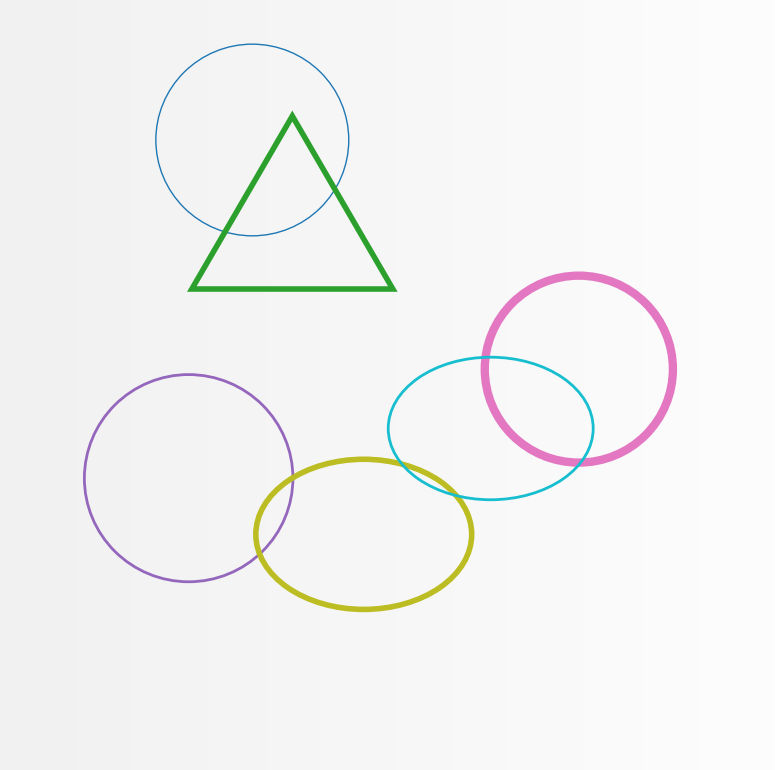[{"shape": "circle", "thickness": 0.5, "radius": 0.62, "center": [0.326, 0.818]}, {"shape": "triangle", "thickness": 2, "radius": 0.75, "center": [0.377, 0.7]}, {"shape": "circle", "thickness": 1, "radius": 0.67, "center": [0.243, 0.379]}, {"shape": "circle", "thickness": 3, "radius": 0.61, "center": [0.747, 0.521]}, {"shape": "oval", "thickness": 2, "radius": 0.7, "center": [0.469, 0.306]}, {"shape": "oval", "thickness": 1, "radius": 0.66, "center": [0.633, 0.444]}]